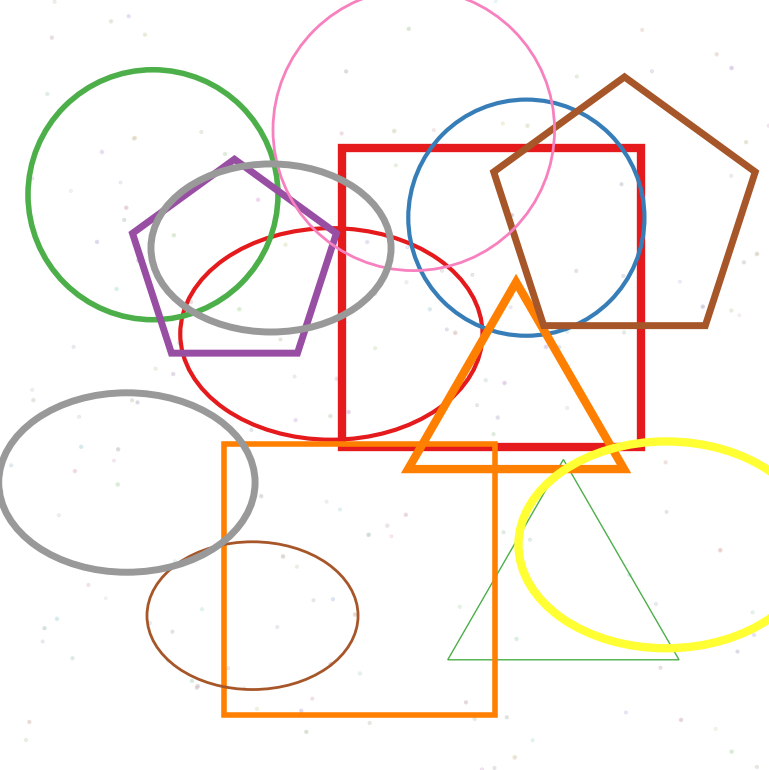[{"shape": "oval", "thickness": 1.5, "radius": 0.98, "center": [0.43, 0.566]}, {"shape": "square", "thickness": 3, "radius": 0.97, "center": [0.639, 0.613]}, {"shape": "circle", "thickness": 1.5, "radius": 0.77, "center": [0.684, 0.717]}, {"shape": "triangle", "thickness": 0.5, "radius": 0.87, "center": [0.732, 0.23]}, {"shape": "circle", "thickness": 2, "radius": 0.81, "center": [0.199, 0.747]}, {"shape": "pentagon", "thickness": 2.5, "radius": 0.7, "center": [0.304, 0.654]}, {"shape": "triangle", "thickness": 3, "radius": 0.81, "center": [0.67, 0.472]}, {"shape": "square", "thickness": 2, "radius": 0.88, "center": [0.467, 0.248]}, {"shape": "oval", "thickness": 3, "radius": 0.96, "center": [0.865, 0.292]}, {"shape": "oval", "thickness": 1, "radius": 0.69, "center": [0.328, 0.2]}, {"shape": "pentagon", "thickness": 2.5, "radius": 0.89, "center": [0.811, 0.722]}, {"shape": "circle", "thickness": 1, "radius": 0.91, "center": [0.537, 0.831]}, {"shape": "oval", "thickness": 2.5, "radius": 0.78, "center": [0.352, 0.678]}, {"shape": "oval", "thickness": 2.5, "radius": 0.83, "center": [0.165, 0.373]}]